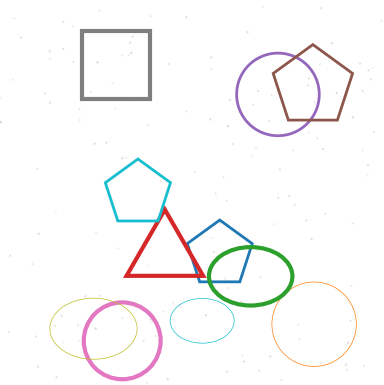[{"shape": "pentagon", "thickness": 2, "radius": 0.44, "center": [0.571, 0.34]}, {"shape": "circle", "thickness": 0.5, "radius": 0.55, "center": [0.816, 0.158]}, {"shape": "oval", "thickness": 3, "radius": 0.54, "center": [0.651, 0.282]}, {"shape": "triangle", "thickness": 3, "radius": 0.57, "center": [0.428, 0.341]}, {"shape": "circle", "thickness": 2, "radius": 0.54, "center": [0.722, 0.755]}, {"shape": "pentagon", "thickness": 2, "radius": 0.54, "center": [0.813, 0.776]}, {"shape": "circle", "thickness": 3, "radius": 0.5, "center": [0.317, 0.115]}, {"shape": "square", "thickness": 3, "radius": 0.44, "center": [0.301, 0.831]}, {"shape": "oval", "thickness": 0.5, "radius": 0.57, "center": [0.243, 0.146]}, {"shape": "pentagon", "thickness": 2, "radius": 0.44, "center": [0.358, 0.498]}, {"shape": "oval", "thickness": 0.5, "radius": 0.42, "center": [0.525, 0.167]}]